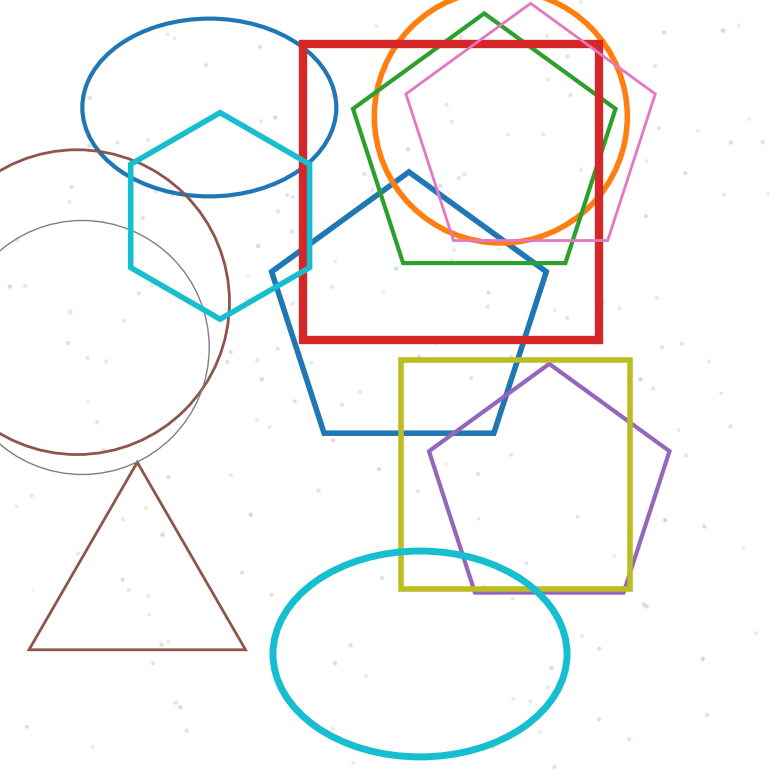[{"shape": "oval", "thickness": 1.5, "radius": 0.82, "center": [0.272, 0.86]}, {"shape": "pentagon", "thickness": 2, "radius": 0.94, "center": [0.531, 0.589]}, {"shape": "circle", "thickness": 2, "radius": 0.82, "center": [0.65, 0.849]}, {"shape": "pentagon", "thickness": 1.5, "radius": 0.9, "center": [0.629, 0.803]}, {"shape": "square", "thickness": 3, "radius": 0.96, "center": [0.585, 0.75]}, {"shape": "pentagon", "thickness": 1.5, "radius": 0.82, "center": [0.713, 0.363]}, {"shape": "circle", "thickness": 1, "radius": 0.99, "center": [0.1, 0.608]}, {"shape": "triangle", "thickness": 1, "radius": 0.81, "center": [0.178, 0.237]}, {"shape": "pentagon", "thickness": 1, "radius": 0.85, "center": [0.689, 0.825]}, {"shape": "circle", "thickness": 0.5, "radius": 0.82, "center": [0.107, 0.549]}, {"shape": "square", "thickness": 2, "radius": 0.74, "center": [0.67, 0.384]}, {"shape": "hexagon", "thickness": 2, "radius": 0.67, "center": [0.286, 0.72]}, {"shape": "oval", "thickness": 2.5, "radius": 0.95, "center": [0.545, 0.151]}]